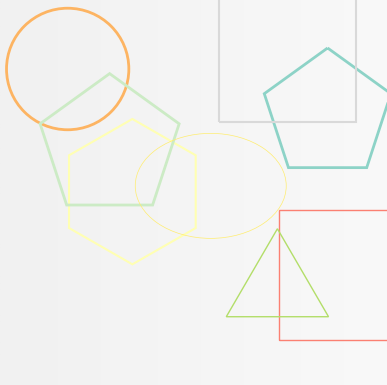[{"shape": "pentagon", "thickness": 2, "radius": 0.86, "center": [0.845, 0.704]}, {"shape": "hexagon", "thickness": 1.5, "radius": 0.94, "center": [0.342, 0.502]}, {"shape": "square", "thickness": 1, "radius": 0.84, "center": [0.888, 0.286]}, {"shape": "circle", "thickness": 2, "radius": 0.79, "center": [0.175, 0.821]}, {"shape": "triangle", "thickness": 1, "radius": 0.76, "center": [0.716, 0.254]}, {"shape": "square", "thickness": 1.5, "radius": 0.88, "center": [0.743, 0.86]}, {"shape": "pentagon", "thickness": 2, "radius": 0.94, "center": [0.283, 0.62]}, {"shape": "oval", "thickness": 0.5, "radius": 0.97, "center": [0.544, 0.517]}]